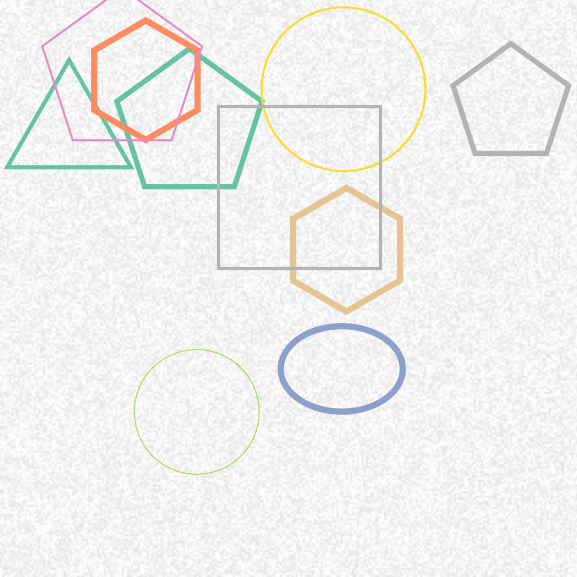[{"shape": "pentagon", "thickness": 2.5, "radius": 0.66, "center": [0.328, 0.783]}, {"shape": "triangle", "thickness": 2, "radius": 0.62, "center": [0.12, 0.771]}, {"shape": "hexagon", "thickness": 3, "radius": 0.52, "center": [0.253, 0.86]}, {"shape": "oval", "thickness": 3, "radius": 0.53, "center": [0.592, 0.36]}, {"shape": "pentagon", "thickness": 1, "radius": 0.73, "center": [0.212, 0.874]}, {"shape": "circle", "thickness": 0.5, "radius": 0.54, "center": [0.341, 0.286]}, {"shape": "circle", "thickness": 1, "radius": 0.71, "center": [0.595, 0.845]}, {"shape": "hexagon", "thickness": 3, "radius": 0.53, "center": [0.6, 0.567]}, {"shape": "square", "thickness": 1.5, "radius": 0.7, "center": [0.518, 0.675]}, {"shape": "pentagon", "thickness": 2.5, "radius": 0.53, "center": [0.884, 0.818]}]